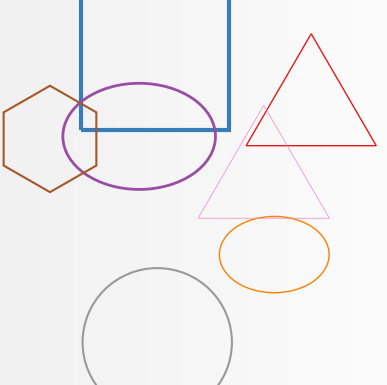[{"shape": "triangle", "thickness": 1, "radius": 0.97, "center": [0.803, 0.718]}, {"shape": "square", "thickness": 3, "radius": 0.96, "center": [0.4, 0.855]}, {"shape": "oval", "thickness": 2, "radius": 0.98, "center": [0.359, 0.646]}, {"shape": "oval", "thickness": 1, "radius": 0.71, "center": [0.708, 0.339]}, {"shape": "hexagon", "thickness": 1.5, "radius": 0.69, "center": [0.129, 0.639]}, {"shape": "triangle", "thickness": 0.5, "radius": 0.98, "center": [0.681, 0.531]}, {"shape": "circle", "thickness": 1.5, "radius": 0.96, "center": [0.406, 0.111]}]